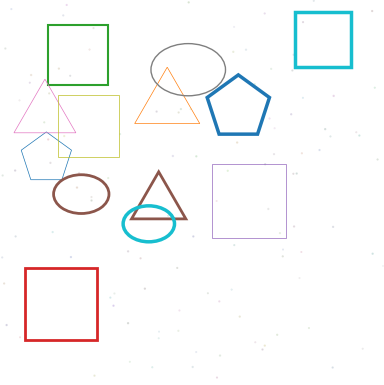[{"shape": "pentagon", "thickness": 0.5, "radius": 0.34, "center": [0.12, 0.589]}, {"shape": "pentagon", "thickness": 2.5, "radius": 0.43, "center": [0.619, 0.72]}, {"shape": "triangle", "thickness": 0.5, "radius": 0.49, "center": [0.434, 0.728]}, {"shape": "square", "thickness": 1.5, "radius": 0.39, "center": [0.202, 0.857]}, {"shape": "square", "thickness": 2, "radius": 0.47, "center": [0.158, 0.211]}, {"shape": "square", "thickness": 0.5, "radius": 0.48, "center": [0.646, 0.477]}, {"shape": "oval", "thickness": 2, "radius": 0.36, "center": [0.211, 0.496]}, {"shape": "triangle", "thickness": 2, "radius": 0.41, "center": [0.412, 0.472]}, {"shape": "triangle", "thickness": 0.5, "radius": 0.46, "center": [0.117, 0.702]}, {"shape": "oval", "thickness": 1, "radius": 0.48, "center": [0.489, 0.819]}, {"shape": "square", "thickness": 0.5, "radius": 0.4, "center": [0.23, 0.673]}, {"shape": "oval", "thickness": 2.5, "radius": 0.33, "center": [0.387, 0.419]}, {"shape": "square", "thickness": 2.5, "radius": 0.36, "center": [0.839, 0.897]}]